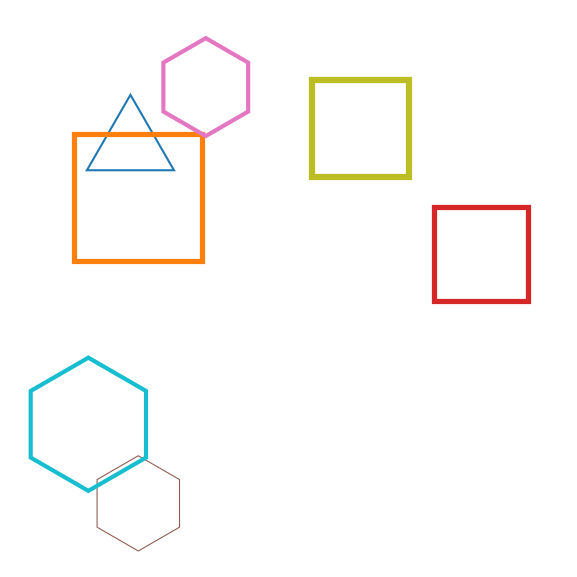[{"shape": "triangle", "thickness": 1, "radius": 0.44, "center": [0.226, 0.748]}, {"shape": "square", "thickness": 2.5, "radius": 0.55, "center": [0.239, 0.657]}, {"shape": "square", "thickness": 2.5, "radius": 0.41, "center": [0.833, 0.559]}, {"shape": "hexagon", "thickness": 0.5, "radius": 0.41, "center": [0.239, 0.127]}, {"shape": "hexagon", "thickness": 2, "radius": 0.42, "center": [0.356, 0.848]}, {"shape": "square", "thickness": 3, "radius": 0.42, "center": [0.625, 0.777]}, {"shape": "hexagon", "thickness": 2, "radius": 0.58, "center": [0.153, 0.264]}]